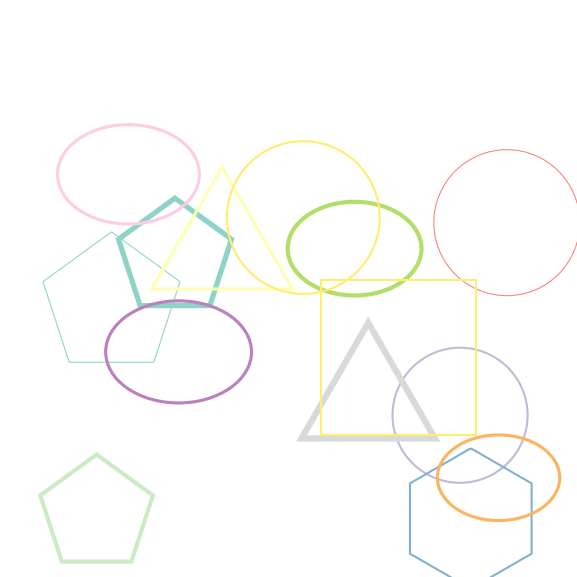[{"shape": "pentagon", "thickness": 0.5, "radius": 0.62, "center": [0.193, 0.473]}, {"shape": "pentagon", "thickness": 2.5, "radius": 0.51, "center": [0.303, 0.553]}, {"shape": "triangle", "thickness": 1.5, "radius": 0.7, "center": [0.385, 0.569]}, {"shape": "circle", "thickness": 1, "radius": 0.58, "center": [0.797, 0.28]}, {"shape": "circle", "thickness": 0.5, "radius": 0.63, "center": [0.878, 0.614]}, {"shape": "hexagon", "thickness": 1, "radius": 0.61, "center": [0.815, 0.101]}, {"shape": "oval", "thickness": 1.5, "radius": 0.53, "center": [0.863, 0.172]}, {"shape": "oval", "thickness": 2, "radius": 0.58, "center": [0.614, 0.569]}, {"shape": "oval", "thickness": 1.5, "radius": 0.61, "center": [0.222, 0.697]}, {"shape": "triangle", "thickness": 3, "radius": 0.67, "center": [0.638, 0.307]}, {"shape": "oval", "thickness": 1.5, "radius": 0.63, "center": [0.309, 0.39]}, {"shape": "pentagon", "thickness": 2, "radius": 0.51, "center": [0.167, 0.11]}, {"shape": "circle", "thickness": 1, "radius": 0.66, "center": [0.525, 0.623]}, {"shape": "square", "thickness": 1, "radius": 0.67, "center": [0.69, 0.38]}]